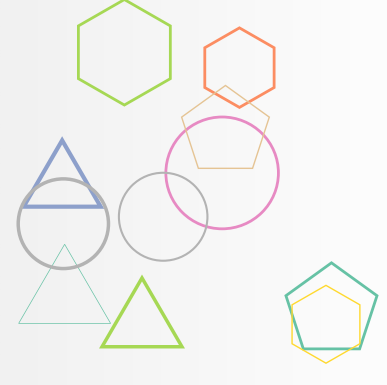[{"shape": "triangle", "thickness": 0.5, "radius": 0.69, "center": [0.167, 0.228]}, {"shape": "pentagon", "thickness": 2, "radius": 0.62, "center": [0.855, 0.194]}, {"shape": "hexagon", "thickness": 2, "radius": 0.52, "center": [0.618, 0.824]}, {"shape": "triangle", "thickness": 3, "radius": 0.57, "center": [0.16, 0.521]}, {"shape": "circle", "thickness": 2, "radius": 0.73, "center": [0.573, 0.551]}, {"shape": "triangle", "thickness": 2.5, "radius": 0.6, "center": [0.366, 0.159]}, {"shape": "hexagon", "thickness": 2, "radius": 0.68, "center": [0.321, 0.864]}, {"shape": "hexagon", "thickness": 1, "radius": 0.51, "center": [0.841, 0.158]}, {"shape": "pentagon", "thickness": 1, "radius": 0.59, "center": [0.582, 0.659]}, {"shape": "circle", "thickness": 1.5, "radius": 0.57, "center": [0.421, 0.437]}, {"shape": "circle", "thickness": 2.5, "radius": 0.58, "center": [0.163, 0.419]}]